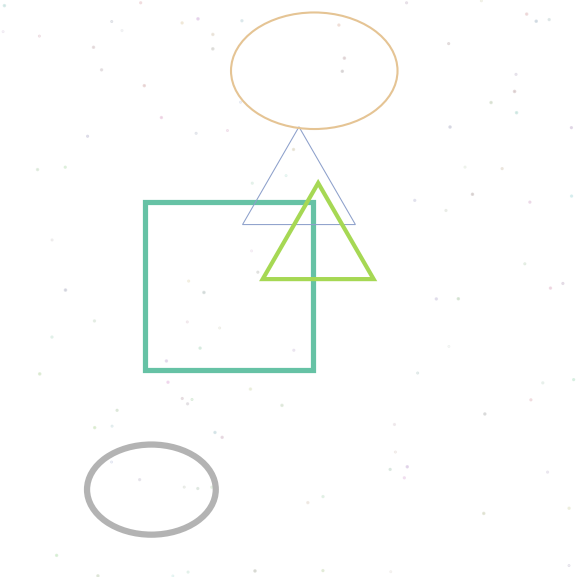[{"shape": "square", "thickness": 2.5, "radius": 0.73, "center": [0.396, 0.504]}, {"shape": "triangle", "thickness": 0.5, "radius": 0.56, "center": [0.518, 0.667]}, {"shape": "triangle", "thickness": 2, "radius": 0.55, "center": [0.551, 0.571]}, {"shape": "oval", "thickness": 1, "radius": 0.72, "center": [0.544, 0.877]}, {"shape": "oval", "thickness": 3, "radius": 0.56, "center": [0.262, 0.151]}]